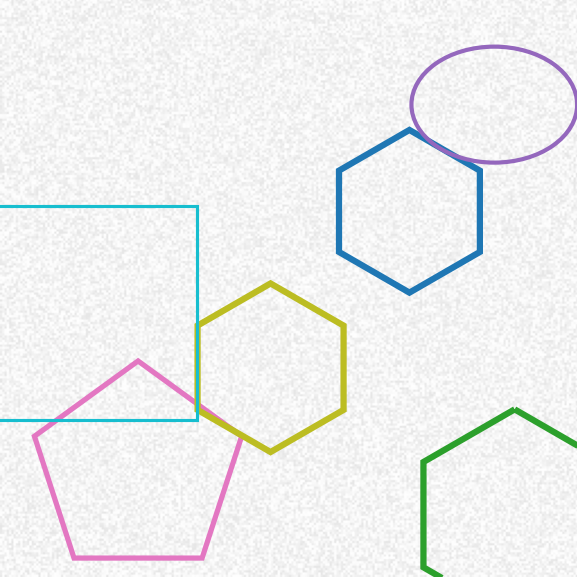[{"shape": "hexagon", "thickness": 3, "radius": 0.7, "center": [0.709, 0.633]}, {"shape": "hexagon", "thickness": 3, "radius": 0.91, "center": [0.891, 0.108]}, {"shape": "oval", "thickness": 2, "radius": 0.72, "center": [0.856, 0.818]}, {"shape": "pentagon", "thickness": 2.5, "radius": 0.94, "center": [0.239, 0.185]}, {"shape": "hexagon", "thickness": 3, "radius": 0.73, "center": [0.469, 0.362]}, {"shape": "square", "thickness": 1.5, "radius": 0.93, "center": [0.155, 0.457]}]